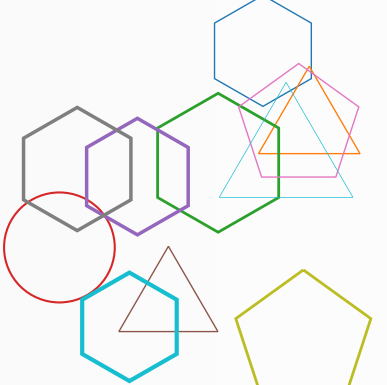[{"shape": "hexagon", "thickness": 1, "radius": 0.72, "center": [0.679, 0.868]}, {"shape": "triangle", "thickness": 1, "radius": 0.76, "center": [0.798, 0.677]}, {"shape": "hexagon", "thickness": 2, "radius": 0.9, "center": [0.563, 0.577]}, {"shape": "circle", "thickness": 1.5, "radius": 0.71, "center": [0.153, 0.357]}, {"shape": "hexagon", "thickness": 2.5, "radius": 0.76, "center": [0.355, 0.541]}, {"shape": "triangle", "thickness": 1, "radius": 0.74, "center": [0.435, 0.213]}, {"shape": "pentagon", "thickness": 1, "radius": 0.81, "center": [0.771, 0.672]}, {"shape": "hexagon", "thickness": 2.5, "radius": 0.8, "center": [0.199, 0.561]}, {"shape": "pentagon", "thickness": 2, "radius": 0.92, "center": [0.783, 0.116]}, {"shape": "hexagon", "thickness": 3, "radius": 0.7, "center": [0.334, 0.151]}, {"shape": "triangle", "thickness": 0.5, "radius": 1.0, "center": [0.738, 0.587]}]